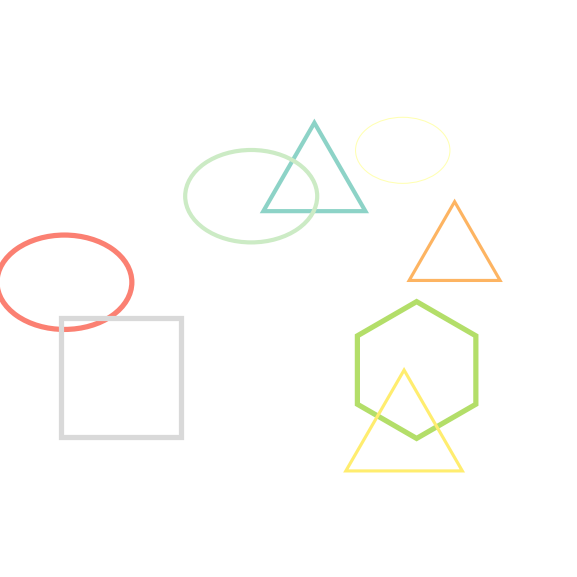[{"shape": "triangle", "thickness": 2, "radius": 0.51, "center": [0.544, 0.685]}, {"shape": "oval", "thickness": 0.5, "radius": 0.41, "center": [0.697, 0.739]}, {"shape": "oval", "thickness": 2.5, "radius": 0.58, "center": [0.112, 0.51]}, {"shape": "triangle", "thickness": 1.5, "radius": 0.45, "center": [0.787, 0.559]}, {"shape": "hexagon", "thickness": 2.5, "radius": 0.59, "center": [0.721, 0.358]}, {"shape": "square", "thickness": 2.5, "radius": 0.52, "center": [0.21, 0.345]}, {"shape": "oval", "thickness": 2, "radius": 0.57, "center": [0.435, 0.659]}, {"shape": "triangle", "thickness": 1.5, "radius": 0.58, "center": [0.7, 0.242]}]